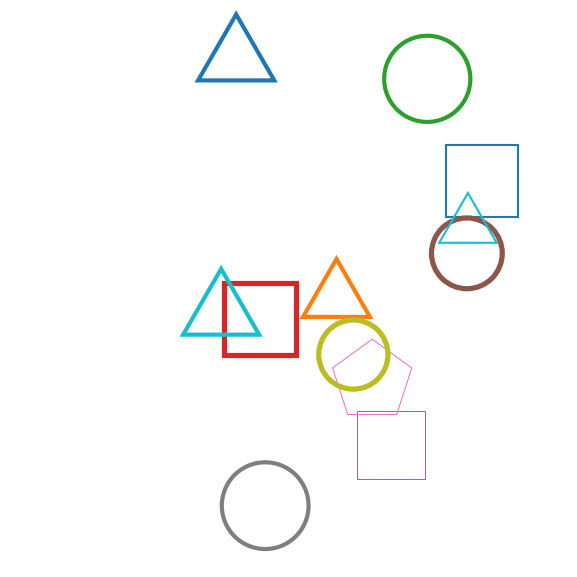[{"shape": "triangle", "thickness": 2, "radius": 0.38, "center": [0.409, 0.898]}, {"shape": "square", "thickness": 1, "radius": 0.31, "center": [0.834, 0.685]}, {"shape": "triangle", "thickness": 2, "radius": 0.33, "center": [0.583, 0.484]}, {"shape": "circle", "thickness": 2, "radius": 0.37, "center": [0.74, 0.863]}, {"shape": "square", "thickness": 2.5, "radius": 0.31, "center": [0.449, 0.448]}, {"shape": "square", "thickness": 0.5, "radius": 0.29, "center": [0.677, 0.229]}, {"shape": "circle", "thickness": 2.5, "radius": 0.31, "center": [0.808, 0.56]}, {"shape": "pentagon", "thickness": 0.5, "radius": 0.36, "center": [0.644, 0.34]}, {"shape": "circle", "thickness": 2, "radius": 0.38, "center": [0.459, 0.124]}, {"shape": "circle", "thickness": 2.5, "radius": 0.3, "center": [0.612, 0.385]}, {"shape": "triangle", "thickness": 1, "radius": 0.29, "center": [0.81, 0.607]}, {"shape": "triangle", "thickness": 2, "radius": 0.38, "center": [0.383, 0.458]}]